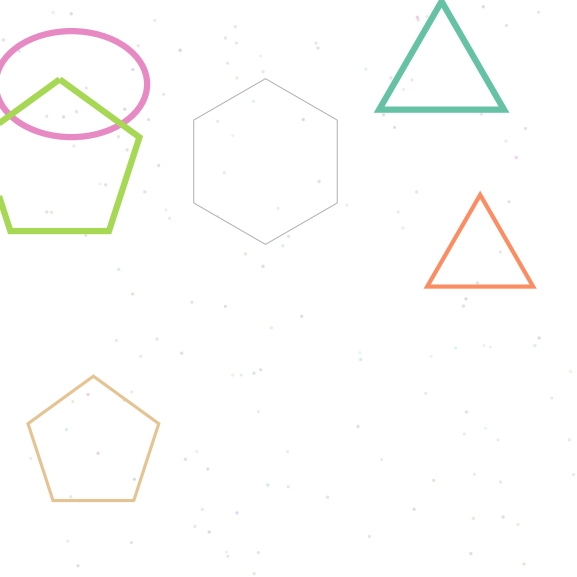[{"shape": "triangle", "thickness": 3, "radius": 0.62, "center": [0.765, 0.872]}, {"shape": "triangle", "thickness": 2, "radius": 0.53, "center": [0.831, 0.556]}, {"shape": "oval", "thickness": 3, "radius": 0.66, "center": [0.124, 0.853]}, {"shape": "pentagon", "thickness": 3, "radius": 0.73, "center": [0.103, 0.717]}, {"shape": "pentagon", "thickness": 1.5, "radius": 0.6, "center": [0.162, 0.229]}, {"shape": "hexagon", "thickness": 0.5, "radius": 0.72, "center": [0.46, 0.719]}]